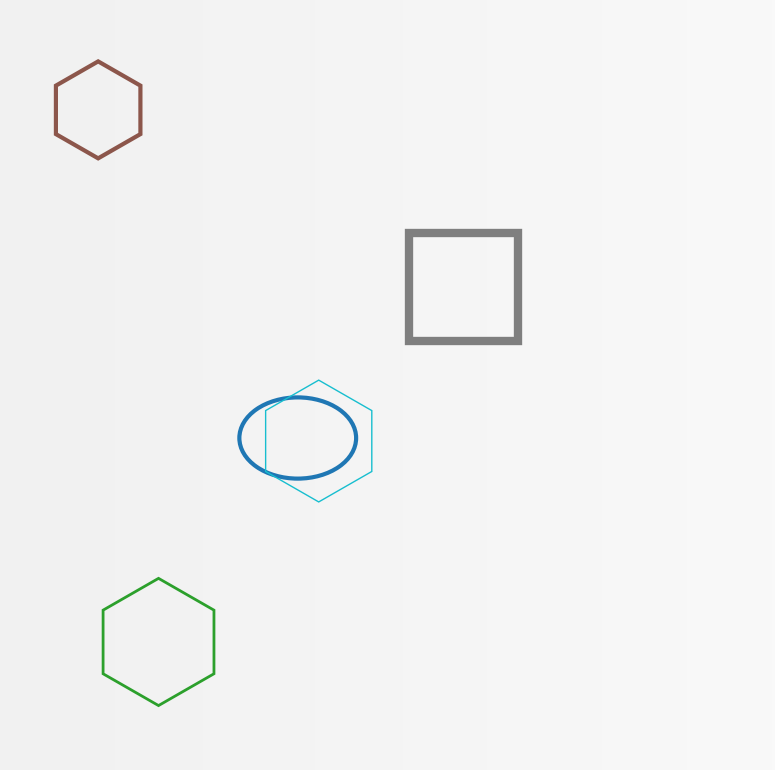[{"shape": "oval", "thickness": 1.5, "radius": 0.38, "center": [0.384, 0.431]}, {"shape": "hexagon", "thickness": 1, "radius": 0.41, "center": [0.205, 0.166]}, {"shape": "hexagon", "thickness": 1.5, "radius": 0.31, "center": [0.127, 0.857]}, {"shape": "square", "thickness": 3, "radius": 0.35, "center": [0.599, 0.627]}, {"shape": "hexagon", "thickness": 0.5, "radius": 0.4, "center": [0.411, 0.427]}]